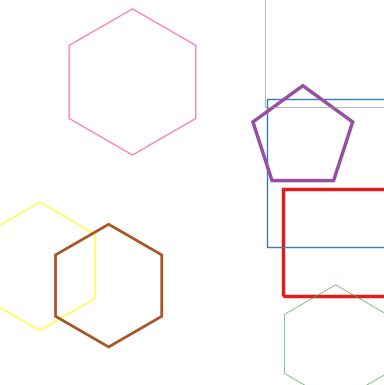[{"shape": "square", "thickness": 2.5, "radius": 0.7, "center": [0.874, 0.37]}, {"shape": "square", "thickness": 1, "radius": 0.96, "center": [0.887, 0.551]}, {"shape": "hexagon", "thickness": 0.5, "radius": 0.77, "center": [0.872, 0.107]}, {"shape": "pentagon", "thickness": 2.5, "radius": 0.68, "center": [0.787, 0.641]}, {"shape": "hexagon", "thickness": 1, "radius": 0.83, "center": [0.103, 0.308]}, {"shape": "hexagon", "thickness": 2, "radius": 0.8, "center": [0.282, 0.258]}, {"shape": "hexagon", "thickness": 1, "radius": 0.95, "center": [0.344, 0.787]}, {"shape": "square", "thickness": 0.5, "radius": 0.79, "center": [0.846, 0.879]}]